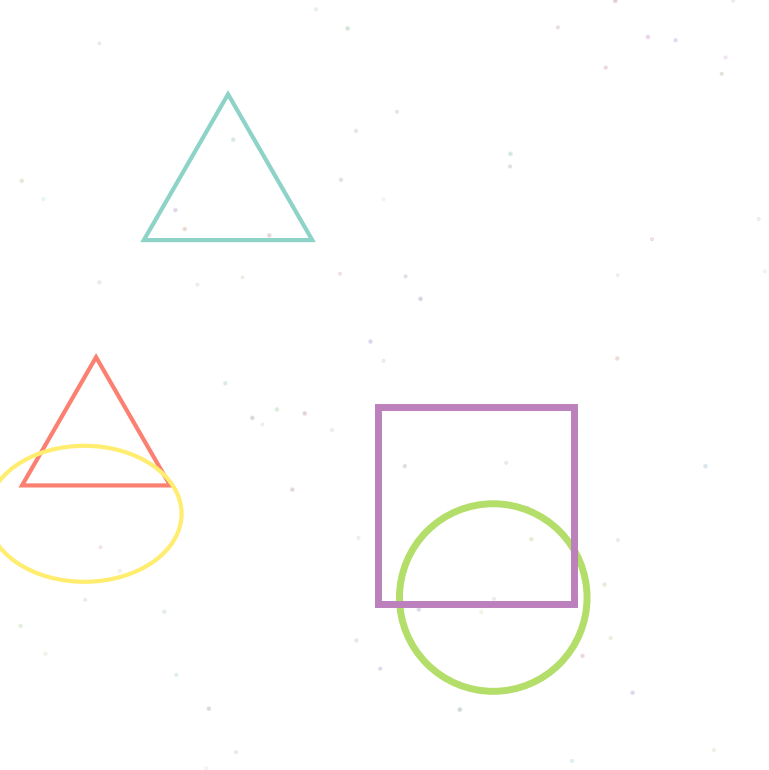[{"shape": "triangle", "thickness": 1.5, "radius": 0.63, "center": [0.296, 0.751]}, {"shape": "triangle", "thickness": 1.5, "radius": 0.56, "center": [0.125, 0.425]}, {"shape": "circle", "thickness": 2.5, "radius": 0.61, "center": [0.641, 0.224]}, {"shape": "square", "thickness": 2.5, "radius": 0.64, "center": [0.618, 0.343]}, {"shape": "oval", "thickness": 1.5, "radius": 0.63, "center": [0.11, 0.333]}]